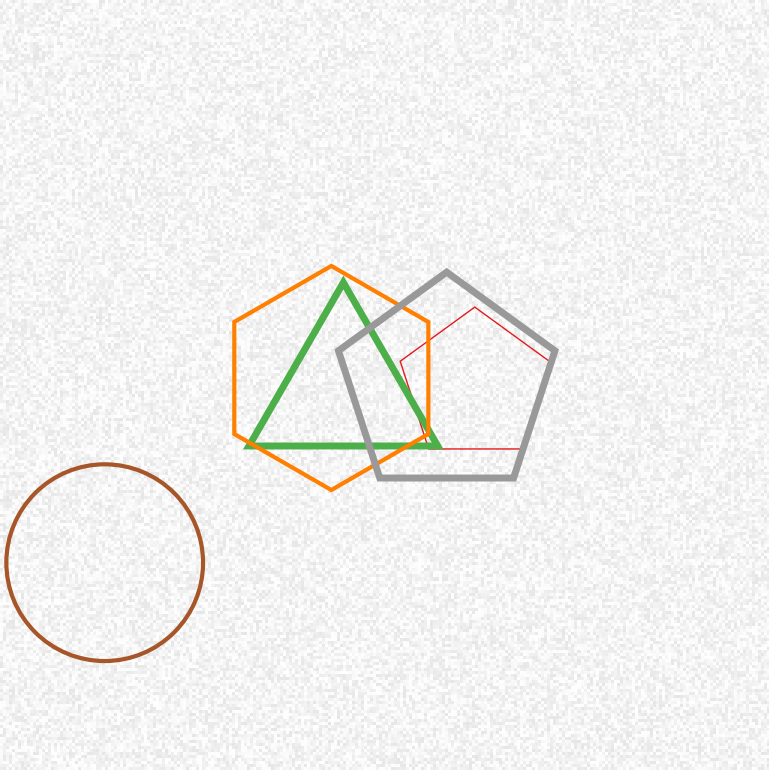[{"shape": "pentagon", "thickness": 0.5, "radius": 0.51, "center": [0.617, 0.499]}, {"shape": "triangle", "thickness": 2.5, "radius": 0.71, "center": [0.446, 0.492]}, {"shape": "hexagon", "thickness": 1.5, "radius": 0.73, "center": [0.43, 0.509]}, {"shape": "circle", "thickness": 1.5, "radius": 0.64, "center": [0.136, 0.269]}, {"shape": "pentagon", "thickness": 2.5, "radius": 0.74, "center": [0.58, 0.499]}]